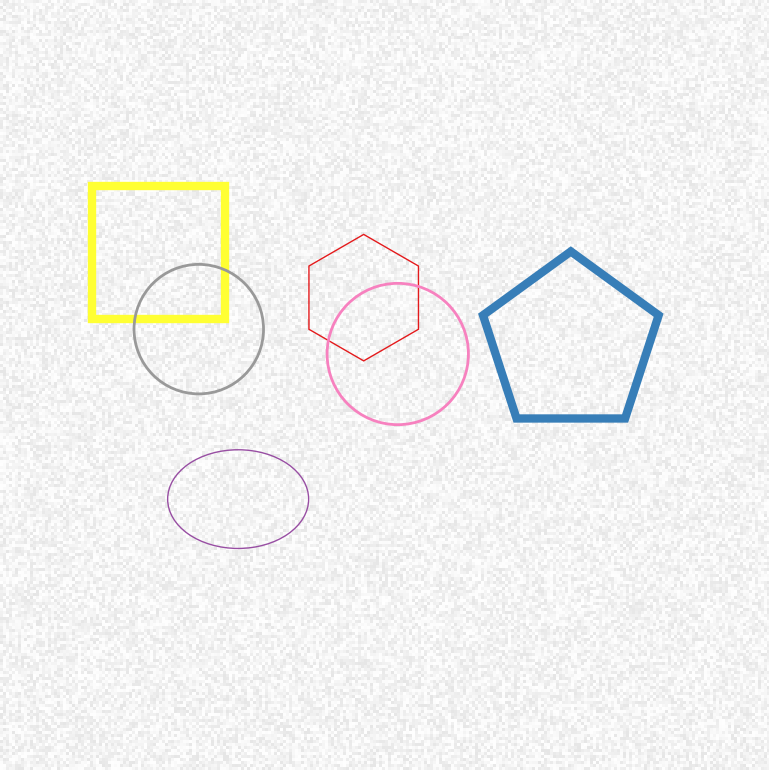[{"shape": "hexagon", "thickness": 0.5, "radius": 0.41, "center": [0.472, 0.613]}, {"shape": "pentagon", "thickness": 3, "radius": 0.6, "center": [0.741, 0.554]}, {"shape": "oval", "thickness": 0.5, "radius": 0.46, "center": [0.309, 0.352]}, {"shape": "square", "thickness": 3, "radius": 0.43, "center": [0.206, 0.672]}, {"shape": "circle", "thickness": 1, "radius": 0.46, "center": [0.517, 0.54]}, {"shape": "circle", "thickness": 1, "radius": 0.42, "center": [0.258, 0.573]}]